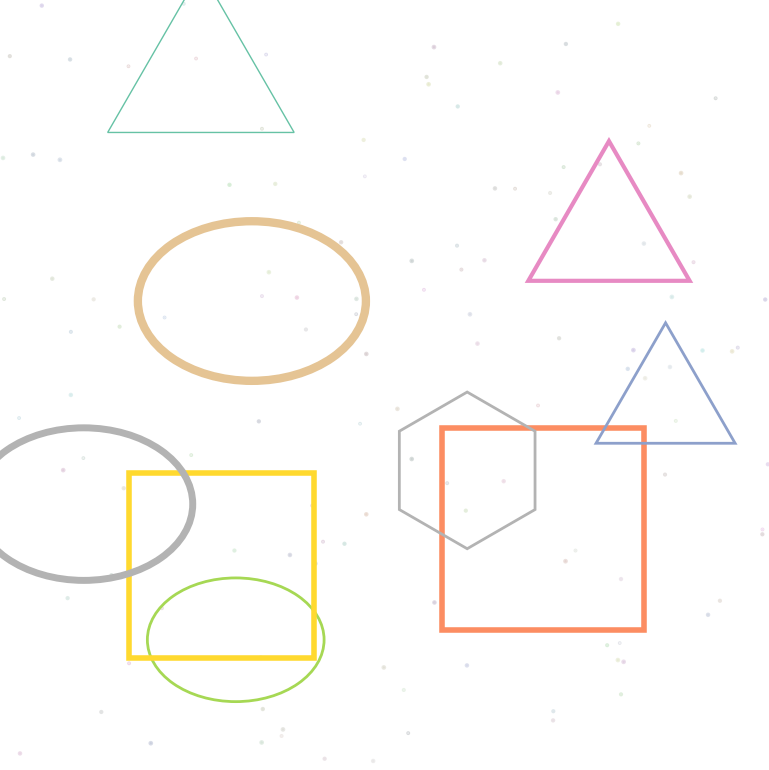[{"shape": "triangle", "thickness": 0.5, "radius": 0.7, "center": [0.261, 0.898]}, {"shape": "square", "thickness": 2, "radius": 0.66, "center": [0.705, 0.313]}, {"shape": "triangle", "thickness": 1, "radius": 0.52, "center": [0.864, 0.476]}, {"shape": "triangle", "thickness": 1.5, "radius": 0.6, "center": [0.791, 0.696]}, {"shape": "oval", "thickness": 1, "radius": 0.57, "center": [0.306, 0.169]}, {"shape": "square", "thickness": 2, "radius": 0.6, "center": [0.288, 0.265]}, {"shape": "oval", "thickness": 3, "radius": 0.74, "center": [0.327, 0.609]}, {"shape": "oval", "thickness": 2.5, "radius": 0.71, "center": [0.109, 0.345]}, {"shape": "hexagon", "thickness": 1, "radius": 0.51, "center": [0.607, 0.389]}]